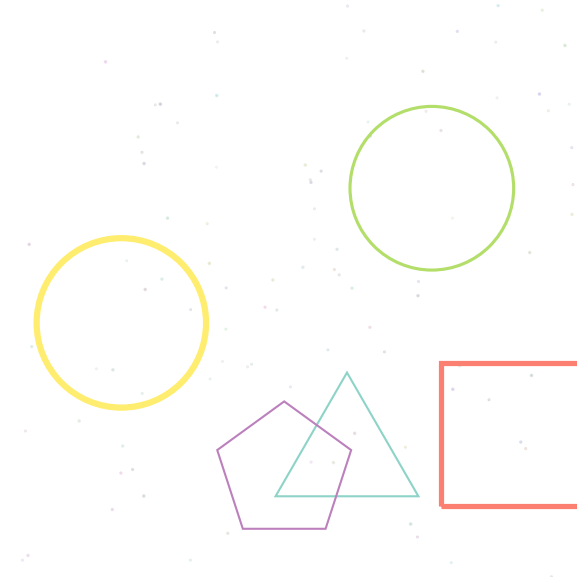[{"shape": "triangle", "thickness": 1, "radius": 0.71, "center": [0.601, 0.211]}, {"shape": "square", "thickness": 2.5, "radius": 0.62, "center": [0.886, 0.247]}, {"shape": "circle", "thickness": 1.5, "radius": 0.71, "center": [0.748, 0.673]}, {"shape": "pentagon", "thickness": 1, "radius": 0.61, "center": [0.492, 0.182]}, {"shape": "circle", "thickness": 3, "radius": 0.73, "center": [0.21, 0.44]}]